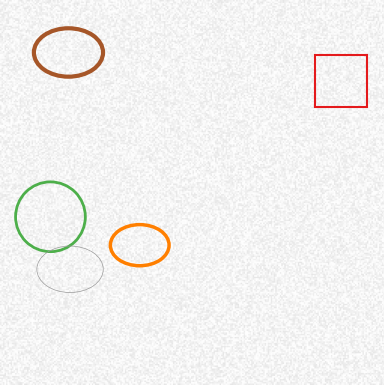[{"shape": "square", "thickness": 1.5, "radius": 0.34, "center": [0.886, 0.79]}, {"shape": "circle", "thickness": 2, "radius": 0.45, "center": [0.131, 0.437]}, {"shape": "oval", "thickness": 2.5, "radius": 0.38, "center": [0.363, 0.363]}, {"shape": "oval", "thickness": 3, "radius": 0.45, "center": [0.178, 0.864]}, {"shape": "oval", "thickness": 0.5, "radius": 0.43, "center": [0.182, 0.301]}]